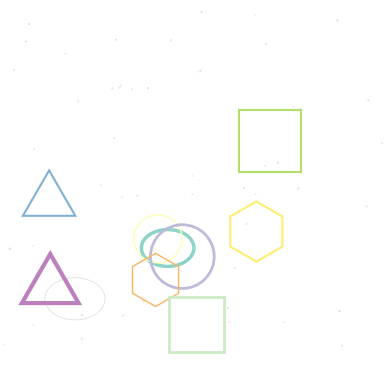[{"shape": "oval", "thickness": 2.5, "radius": 0.34, "center": [0.435, 0.356]}, {"shape": "circle", "thickness": 1, "radius": 0.31, "center": [0.411, 0.38]}, {"shape": "circle", "thickness": 2, "radius": 0.41, "center": [0.474, 0.334]}, {"shape": "triangle", "thickness": 1.5, "radius": 0.39, "center": [0.128, 0.479]}, {"shape": "hexagon", "thickness": 1, "radius": 0.35, "center": [0.404, 0.273]}, {"shape": "square", "thickness": 1.5, "radius": 0.4, "center": [0.702, 0.634]}, {"shape": "oval", "thickness": 0.5, "radius": 0.39, "center": [0.195, 0.224]}, {"shape": "triangle", "thickness": 3, "radius": 0.42, "center": [0.131, 0.255]}, {"shape": "square", "thickness": 2, "radius": 0.36, "center": [0.511, 0.156]}, {"shape": "hexagon", "thickness": 1.5, "radius": 0.39, "center": [0.666, 0.399]}]